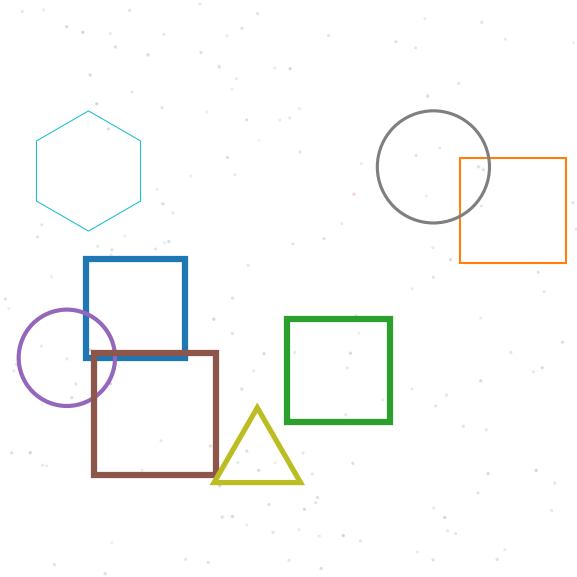[{"shape": "square", "thickness": 3, "radius": 0.43, "center": [0.234, 0.465]}, {"shape": "square", "thickness": 1, "radius": 0.46, "center": [0.888, 0.635]}, {"shape": "square", "thickness": 3, "radius": 0.45, "center": [0.586, 0.358]}, {"shape": "circle", "thickness": 2, "radius": 0.42, "center": [0.116, 0.38]}, {"shape": "square", "thickness": 3, "radius": 0.53, "center": [0.268, 0.282]}, {"shape": "circle", "thickness": 1.5, "radius": 0.49, "center": [0.75, 0.71]}, {"shape": "triangle", "thickness": 2.5, "radius": 0.43, "center": [0.446, 0.207]}, {"shape": "hexagon", "thickness": 0.5, "radius": 0.52, "center": [0.153, 0.703]}]